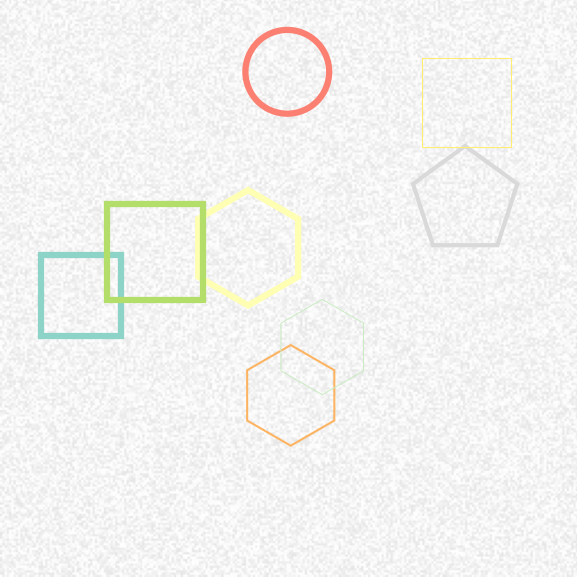[{"shape": "square", "thickness": 3, "radius": 0.35, "center": [0.14, 0.488]}, {"shape": "hexagon", "thickness": 3, "radius": 0.5, "center": [0.43, 0.57]}, {"shape": "circle", "thickness": 3, "radius": 0.36, "center": [0.497, 0.875]}, {"shape": "hexagon", "thickness": 1, "radius": 0.44, "center": [0.503, 0.314]}, {"shape": "square", "thickness": 3, "radius": 0.41, "center": [0.268, 0.563]}, {"shape": "pentagon", "thickness": 2, "radius": 0.47, "center": [0.805, 0.651]}, {"shape": "hexagon", "thickness": 0.5, "radius": 0.41, "center": [0.558, 0.398]}, {"shape": "square", "thickness": 0.5, "radius": 0.38, "center": [0.808, 0.821]}]